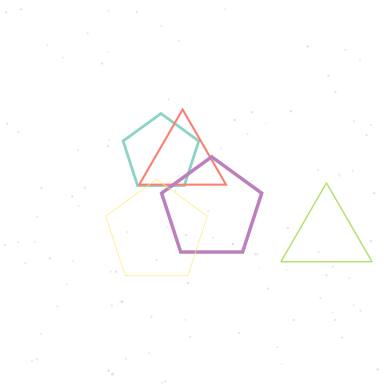[{"shape": "pentagon", "thickness": 2, "radius": 0.52, "center": [0.418, 0.602]}, {"shape": "triangle", "thickness": 1.5, "radius": 0.65, "center": [0.474, 0.585]}, {"shape": "triangle", "thickness": 1, "radius": 0.68, "center": [0.848, 0.388]}, {"shape": "pentagon", "thickness": 2.5, "radius": 0.68, "center": [0.55, 0.456]}, {"shape": "pentagon", "thickness": 0.5, "radius": 0.69, "center": [0.407, 0.396]}]